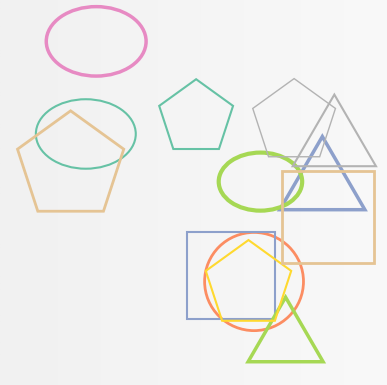[{"shape": "oval", "thickness": 1.5, "radius": 0.64, "center": [0.221, 0.652]}, {"shape": "pentagon", "thickness": 1.5, "radius": 0.5, "center": [0.506, 0.694]}, {"shape": "circle", "thickness": 2, "radius": 0.64, "center": [0.656, 0.269]}, {"shape": "square", "thickness": 1.5, "radius": 0.57, "center": [0.595, 0.285]}, {"shape": "triangle", "thickness": 2.5, "radius": 0.63, "center": [0.832, 0.519]}, {"shape": "oval", "thickness": 2.5, "radius": 0.64, "center": [0.248, 0.893]}, {"shape": "oval", "thickness": 3, "radius": 0.54, "center": [0.672, 0.528]}, {"shape": "triangle", "thickness": 2.5, "radius": 0.56, "center": [0.737, 0.116]}, {"shape": "pentagon", "thickness": 1.5, "radius": 0.58, "center": [0.641, 0.261]}, {"shape": "square", "thickness": 2, "radius": 0.6, "center": [0.847, 0.436]}, {"shape": "pentagon", "thickness": 2, "radius": 0.72, "center": [0.182, 0.568]}, {"shape": "triangle", "thickness": 1.5, "radius": 0.62, "center": [0.863, 0.63]}, {"shape": "pentagon", "thickness": 1, "radius": 0.56, "center": [0.759, 0.684]}]